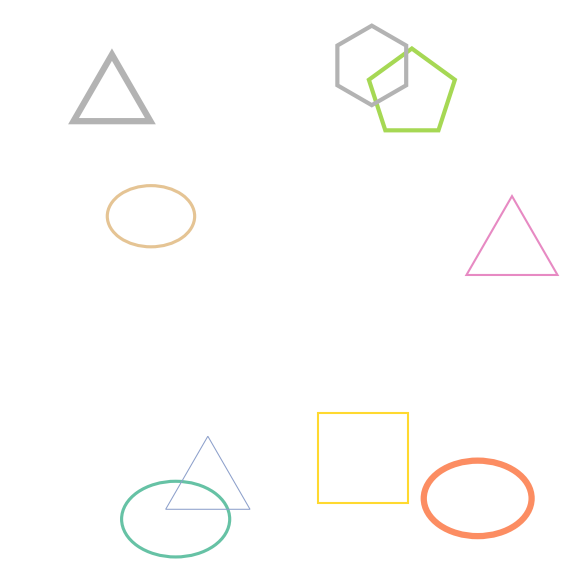[{"shape": "oval", "thickness": 1.5, "radius": 0.47, "center": [0.304, 0.1]}, {"shape": "oval", "thickness": 3, "radius": 0.47, "center": [0.827, 0.136]}, {"shape": "triangle", "thickness": 0.5, "radius": 0.42, "center": [0.36, 0.159]}, {"shape": "triangle", "thickness": 1, "radius": 0.46, "center": [0.887, 0.568]}, {"shape": "pentagon", "thickness": 2, "radius": 0.39, "center": [0.713, 0.837]}, {"shape": "square", "thickness": 1, "radius": 0.39, "center": [0.628, 0.206]}, {"shape": "oval", "thickness": 1.5, "radius": 0.38, "center": [0.261, 0.625]}, {"shape": "triangle", "thickness": 3, "radius": 0.38, "center": [0.194, 0.828]}, {"shape": "hexagon", "thickness": 2, "radius": 0.34, "center": [0.644, 0.886]}]